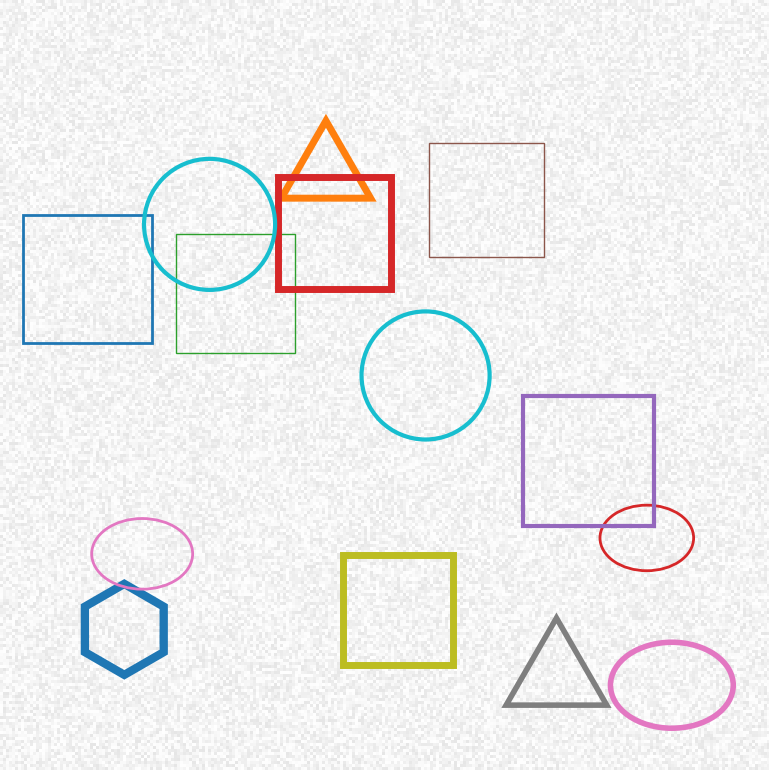[{"shape": "square", "thickness": 1, "radius": 0.42, "center": [0.113, 0.638]}, {"shape": "hexagon", "thickness": 3, "radius": 0.3, "center": [0.161, 0.183]}, {"shape": "triangle", "thickness": 2.5, "radius": 0.34, "center": [0.423, 0.776]}, {"shape": "square", "thickness": 0.5, "radius": 0.39, "center": [0.306, 0.619]}, {"shape": "square", "thickness": 2.5, "radius": 0.36, "center": [0.434, 0.698]}, {"shape": "oval", "thickness": 1, "radius": 0.3, "center": [0.84, 0.301]}, {"shape": "square", "thickness": 1.5, "radius": 0.42, "center": [0.764, 0.401]}, {"shape": "square", "thickness": 0.5, "radius": 0.37, "center": [0.631, 0.74]}, {"shape": "oval", "thickness": 2, "radius": 0.4, "center": [0.873, 0.11]}, {"shape": "oval", "thickness": 1, "radius": 0.33, "center": [0.185, 0.281]}, {"shape": "triangle", "thickness": 2, "radius": 0.38, "center": [0.723, 0.122]}, {"shape": "square", "thickness": 2.5, "radius": 0.36, "center": [0.517, 0.208]}, {"shape": "circle", "thickness": 1.5, "radius": 0.42, "center": [0.553, 0.512]}, {"shape": "circle", "thickness": 1.5, "radius": 0.43, "center": [0.272, 0.709]}]